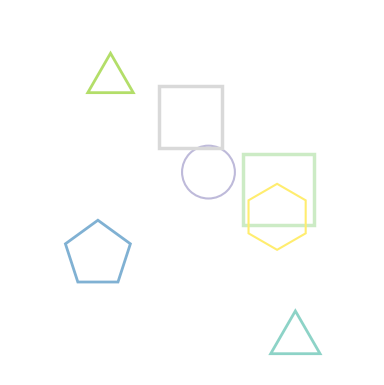[{"shape": "triangle", "thickness": 2, "radius": 0.37, "center": [0.767, 0.118]}, {"shape": "circle", "thickness": 1.5, "radius": 0.34, "center": [0.541, 0.553]}, {"shape": "pentagon", "thickness": 2, "radius": 0.44, "center": [0.254, 0.339]}, {"shape": "triangle", "thickness": 2, "radius": 0.34, "center": [0.287, 0.793]}, {"shape": "square", "thickness": 2.5, "radius": 0.41, "center": [0.495, 0.696]}, {"shape": "square", "thickness": 2.5, "radius": 0.46, "center": [0.722, 0.507]}, {"shape": "hexagon", "thickness": 1.5, "radius": 0.43, "center": [0.72, 0.437]}]